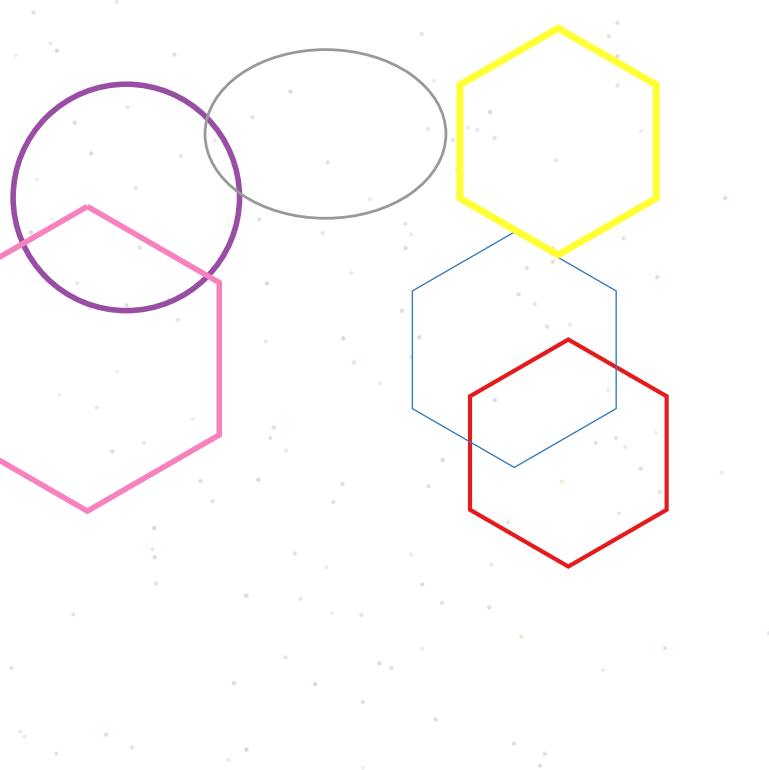[{"shape": "hexagon", "thickness": 1.5, "radius": 0.74, "center": [0.738, 0.412]}, {"shape": "hexagon", "thickness": 0.5, "radius": 0.76, "center": [0.668, 0.546]}, {"shape": "circle", "thickness": 2, "radius": 0.74, "center": [0.164, 0.744]}, {"shape": "hexagon", "thickness": 2.5, "radius": 0.74, "center": [0.725, 0.816]}, {"shape": "hexagon", "thickness": 2, "radius": 0.99, "center": [0.113, 0.534]}, {"shape": "oval", "thickness": 1, "radius": 0.78, "center": [0.423, 0.826]}]